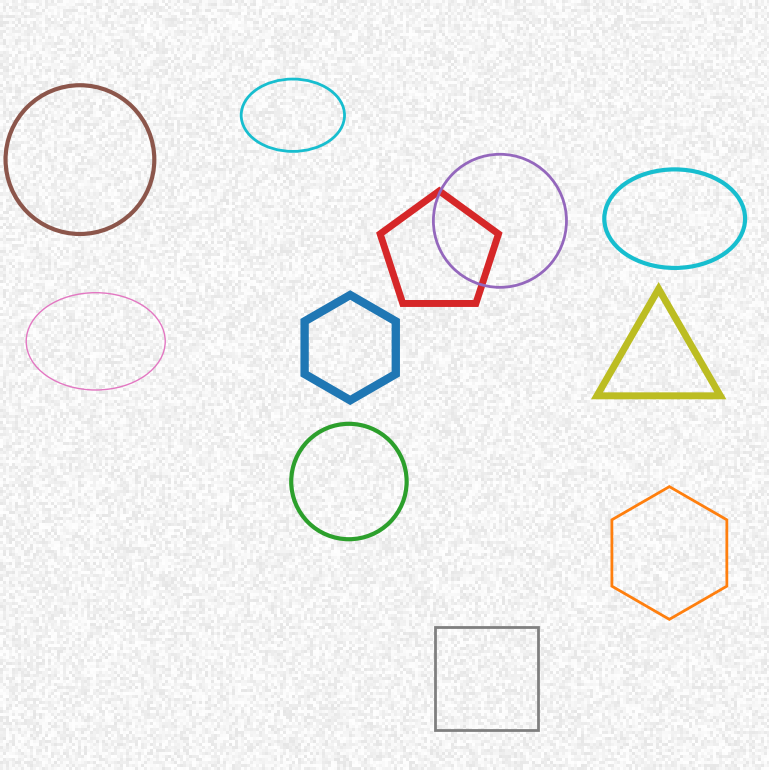[{"shape": "hexagon", "thickness": 3, "radius": 0.34, "center": [0.455, 0.548]}, {"shape": "hexagon", "thickness": 1, "radius": 0.43, "center": [0.869, 0.282]}, {"shape": "circle", "thickness": 1.5, "radius": 0.37, "center": [0.453, 0.375]}, {"shape": "pentagon", "thickness": 2.5, "radius": 0.4, "center": [0.571, 0.671]}, {"shape": "circle", "thickness": 1, "radius": 0.43, "center": [0.649, 0.713]}, {"shape": "circle", "thickness": 1.5, "radius": 0.48, "center": [0.104, 0.793]}, {"shape": "oval", "thickness": 0.5, "radius": 0.45, "center": [0.124, 0.557]}, {"shape": "square", "thickness": 1, "radius": 0.33, "center": [0.632, 0.118]}, {"shape": "triangle", "thickness": 2.5, "radius": 0.46, "center": [0.855, 0.532]}, {"shape": "oval", "thickness": 1, "radius": 0.34, "center": [0.38, 0.85]}, {"shape": "oval", "thickness": 1.5, "radius": 0.46, "center": [0.876, 0.716]}]